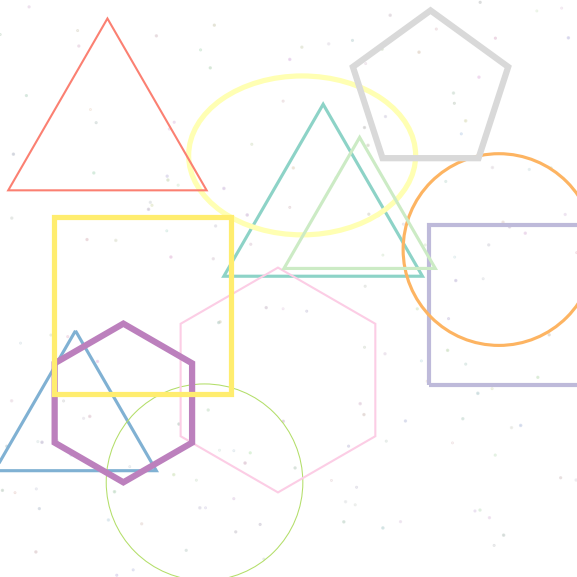[{"shape": "triangle", "thickness": 1.5, "radius": 0.99, "center": [0.56, 0.62]}, {"shape": "oval", "thickness": 2.5, "radius": 0.98, "center": [0.523, 0.73]}, {"shape": "square", "thickness": 2, "radius": 0.69, "center": [0.883, 0.471]}, {"shape": "triangle", "thickness": 1, "radius": 0.99, "center": [0.186, 0.769]}, {"shape": "triangle", "thickness": 1.5, "radius": 0.81, "center": [0.131, 0.265]}, {"shape": "circle", "thickness": 1.5, "radius": 0.83, "center": [0.864, 0.567]}, {"shape": "circle", "thickness": 0.5, "radius": 0.85, "center": [0.354, 0.164]}, {"shape": "hexagon", "thickness": 1, "radius": 0.97, "center": [0.481, 0.341]}, {"shape": "pentagon", "thickness": 3, "radius": 0.71, "center": [0.746, 0.84]}, {"shape": "hexagon", "thickness": 3, "radius": 0.69, "center": [0.214, 0.301]}, {"shape": "triangle", "thickness": 1.5, "radius": 0.76, "center": [0.623, 0.61]}, {"shape": "square", "thickness": 2.5, "radius": 0.77, "center": [0.246, 0.47]}]